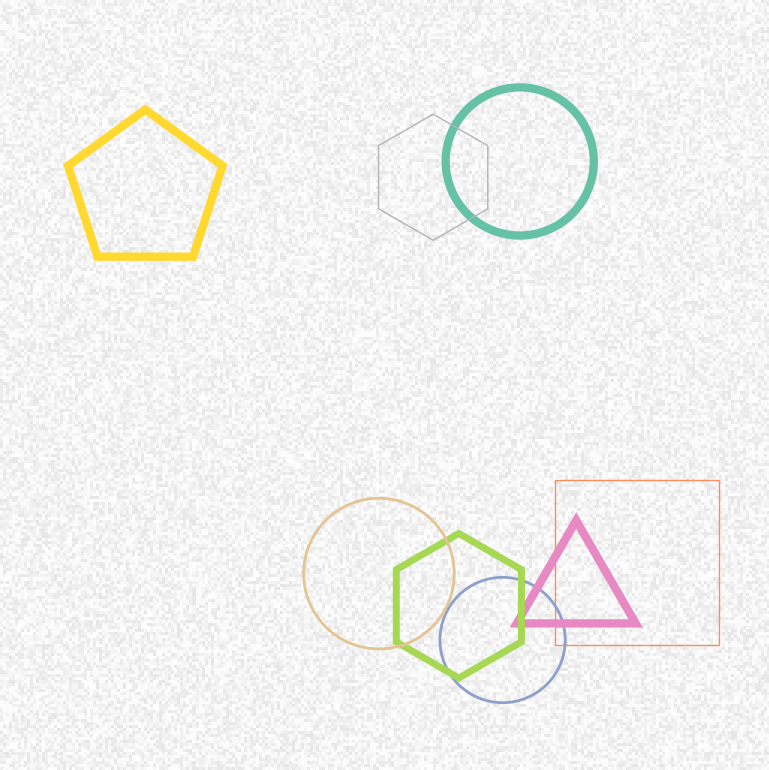[{"shape": "circle", "thickness": 3, "radius": 0.48, "center": [0.675, 0.79]}, {"shape": "square", "thickness": 0.5, "radius": 0.53, "center": [0.827, 0.27]}, {"shape": "circle", "thickness": 1, "radius": 0.41, "center": [0.653, 0.169]}, {"shape": "triangle", "thickness": 3, "radius": 0.45, "center": [0.748, 0.235]}, {"shape": "hexagon", "thickness": 2.5, "radius": 0.47, "center": [0.596, 0.213]}, {"shape": "pentagon", "thickness": 3, "radius": 0.53, "center": [0.189, 0.752]}, {"shape": "circle", "thickness": 1, "radius": 0.49, "center": [0.492, 0.255]}, {"shape": "hexagon", "thickness": 0.5, "radius": 0.41, "center": [0.563, 0.77]}]